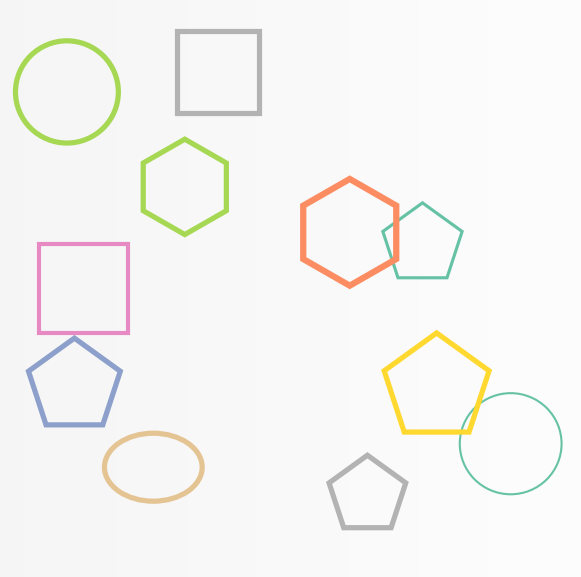[{"shape": "pentagon", "thickness": 1.5, "radius": 0.36, "center": [0.727, 0.576]}, {"shape": "circle", "thickness": 1, "radius": 0.44, "center": [0.879, 0.231]}, {"shape": "hexagon", "thickness": 3, "radius": 0.46, "center": [0.602, 0.597]}, {"shape": "pentagon", "thickness": 2.5, "radius": 0.42, "center": [0.128, 0.331]}, {"shape": "square", "thickness": 2, "radius": 0.39, "center": [0.144, 0.5]}, {"shape": "circle", "thickness": 2.5, "radius": 0.44, "center": [0.115, 0.84]}, {"shape": "hexagon", "thickness": 2.5, "radius": 0.41, "center": [0.318, 0.676]}, {"shape": "pentagon", "thickness": 2.5, "radius": 0.47, "center": [0.751, 0.328]}, {"shape": "oval", "thickness": 2.5, "radius": 0.42, "center": [0.264, 0.19]}, {"shape": "pentagon", "thickness": 2.5, "radius": 0.35, "center": [0.632, 0.141]}, {"shape": "square", "thickness": 2.5, "radius": 0.35, "center": [0.375, 0.874]}]